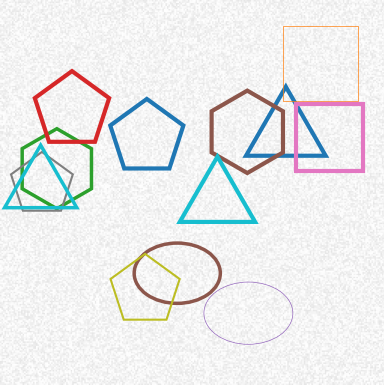[{"shape": "pentagon", "thickness": 3, "radius": 0.5, "center": [0.381, 0.643]}, {"shape": "triangle", "thickness": 3, "radius": 0.6, "center": [0.742, 0.655]}, {"shape": "square", "thickness": 0.5, "radius": 0.49, "center": [0.832, 0.835]}, {"shape": "hexagon", "thickness": 2.5, "radius": 0.52, "center": [0.148, 0.562]}, {"shape": "pentagon", "thickness": 3, "radius": 0.51, "center": [0.187, 0.714]}, {"shape": "oval", "thickness": 0.5, "radius": 0.58, "center": [0.645, 0.187]}, {"shape": "oval", "thickness": 2.5, "radius": 0.56, "center": [0.46, 0.29]}, {"shape": "hexagon", "thickness": 3, "radius": 0.54, "center": [0.642, 0.658]}, {"shape": "square", "thickness": 3, "radius": 0.43, "center": [0.855, 0.643]}, {"shape": "pentagon", "thickness": 1.5, "radius": 0.42, "center": [0.109, 0.521]}, {"shape": "pentagon", "thickness": 1.5, "radius": 0.47, "center": [0.377, 0.246]}, {"shape": "triangle", "thickness": 2.5, "radius": 0.54, "center": [0.106, 0.515]}, {"shape": "triangle", "thickness": 3, "radius": 0.56, "center": [0.565, 0.48]}]